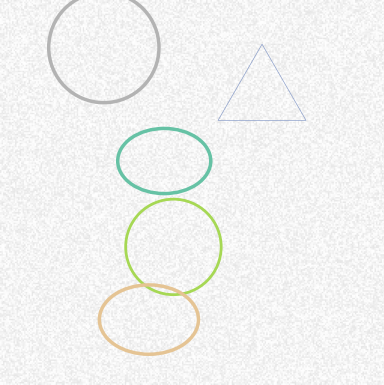[{"shape": "oval", "thickness": 2.5, "radius": 0.6, "center": [0.427, 0.582]}, {"shape": "triangle", "thickness": 0.5, "radius": 0.66, "center": [0.681, 0.753]}, {"shape": "circle", "thickness": 2, "radius": 0.62, "center": [0.45, 0.359]}, {"shape": "oval", "thickness": 2.5, "radius": 0.64, "center": [0.387, 0.17]}, {"shape": "circle", "thickness": 2.5, "radius": 0.72, "center": [0.27, 0.877]}]